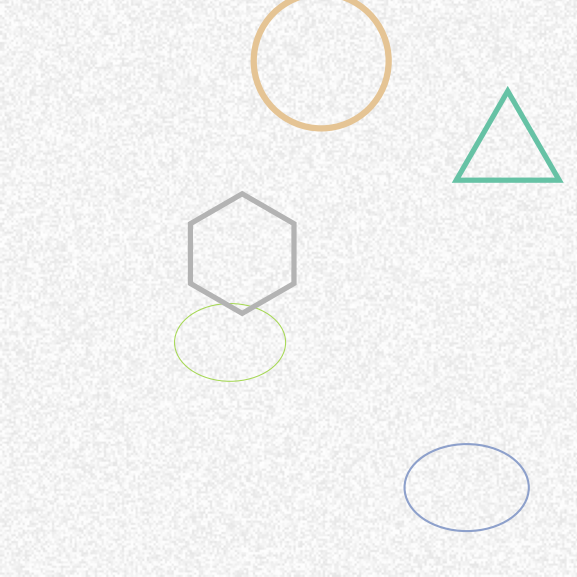[{"shape": "triangle", "thickness": 2.5, "radius": 0.51, "center": [0.879, 0.739]}, {"shape": "oval", "thickness": 1, "radius": 0.54, "center": [0.808, 0.155]}, {"shape": "oval", "thickness": 0.5, "radius": 0.48, "center": [0.398, 0.406]}, {"shape": "circle", "thickness": 3, "radius": 0.58, "center": [0.556, 0.894]}, {"shape": "hexagon", "thickness": 2.5, "radius": 0.52, "center": [0.419, 0.56]}]